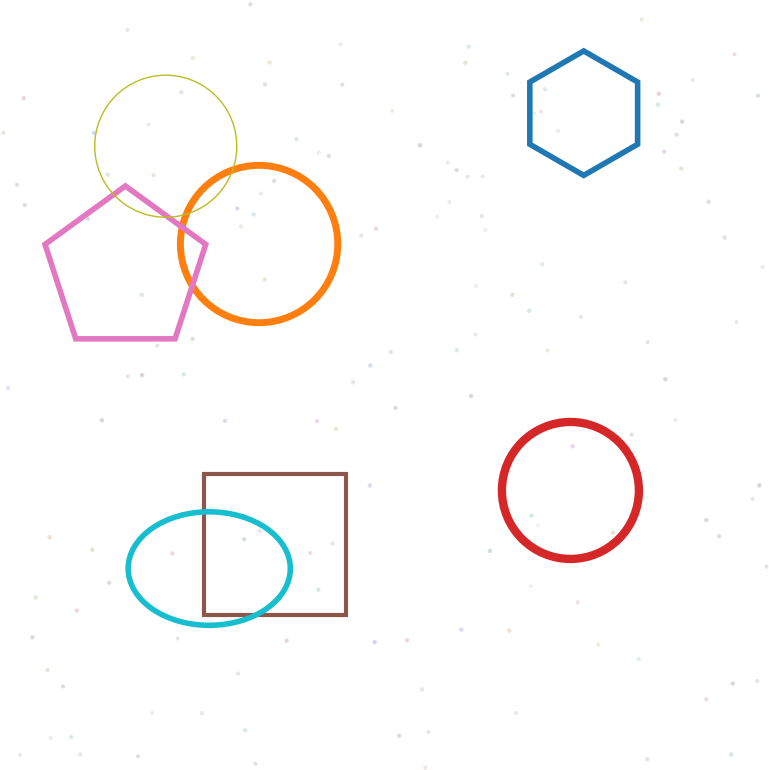[{"shape": "hexagon", "thickness": 2, "radius": 0.4, "center": [0.758, 0.853]}, {"shape": "circle", "thickness": 2.5, "radius": 0.51, "center": [0.336, 0.683]}, {"shape": "circle", "thickness": 3, "radius": 0.44, "center": [0.741, 0.363]}, {"shape": "square", "thickness": 1.5, "radius": 0.46, "center": [0.357, 0.293]}, {"shape": "pentagon", "thickness": 2, "radius": 0.55, "center": [0.163, 0.649]}, {"shape": "circle", "thickness": 0.5, "radius": 0.46, "center": [0.215, 0.81]}, {"shape": "oval", "thickness": 2, "radius": 0.53, "center": [0.272, 0.262]}]